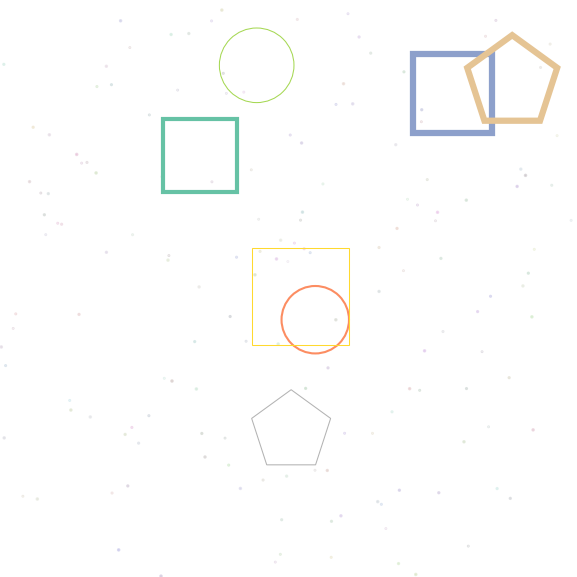[{"shape": "square", "thickness": 2, "radius": 0.32, "center": [0.346, 0.73]}, {"shape": "circle", "thickness": 1, "radius": 0.29, "center": [0.546, 0.446]}, {"shape": "square", "thickness": 3, "radius": 0.34, "center": [0.783, 0.837]}, {"shape": "circle", "thickness": 0.5, "radius": 0.32, "center": [0.444, 0.886]}, {"shape": "square", "thickness": 0.5, "radius": 0.42, "center": [0.52, 0.486]}, {"shape": "pentagon", "thickness": 3, "radius": 0.41, "center": [0.887, 0.856]}, {"shape": "pentagon", "thickness": 0.5, "radius": 0.36, "center": [0.504, 0.252]}]